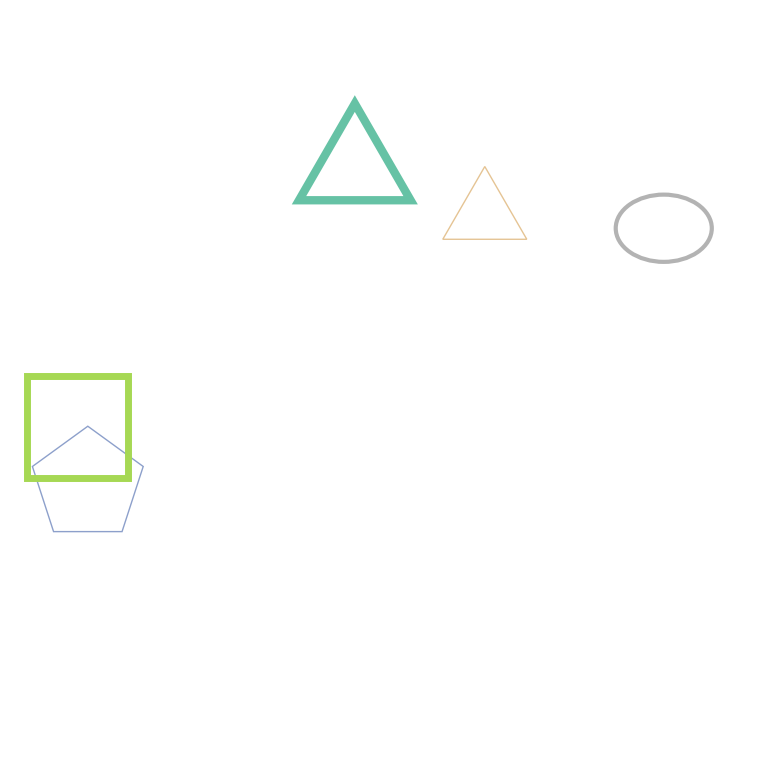[{"shape": "triangle", "thickness": 3, "radius": 0.42, "center": [0.461, 0.782]}, {"shape": "pentagon", "thickness": 0.5, "radius": 0.38, "center": [0.114, 0.371]}, {"shape": "square", "thickness": 2.5, "radius": 0.33, "center": [0.101, 0.446]}, {"shape": "triangle", "thickness": 0.5, "radius": 0.31, "center": [0.63, 0.721]}, {"shape": "oval", "thickness": 1.5, "radius": 0.31, "center": [0.862, 0.704]}]